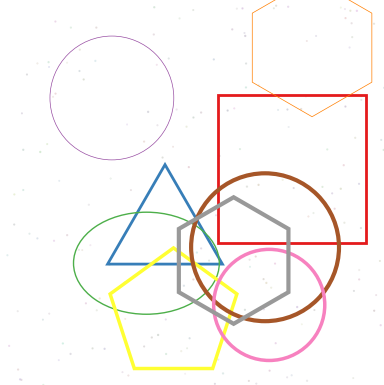[{"shape": "square", "thickness": 2, "radius": 0.96, "center": [0.758, 0.56]}, {"shape": "triangle", "thickness": 2, "radius": 0.86, "center": [0.429, 0.4]}, {"shape": "oval", "thickness": 1, "radius": 0.95, "center": [0.38, 0.316]}, {"shape": "circle", "thickness": 0.5, "radius": 0.8, "center": [0.291, 0.746]}, {"shape": "hexagon", "thickness": 0.5, "radius": 0.9, "center": [0.811, 0.876]}, {"shape": "pentagon", "thickness": 2.5, "radius": 0.87, "center": [0.451, 0.183]}, {"shape": "circle", "thickness": 3, "radius": 0.96, "center": [0.688, 0.358]}, {"shape": "circle", "thickness": 2.5, "radius": 0.72, "center": [0.699, 0.208]}, {"shape": "hexagon", "thickness": 3, "radius": 0.82, "center": [0.607, 0.323]}]